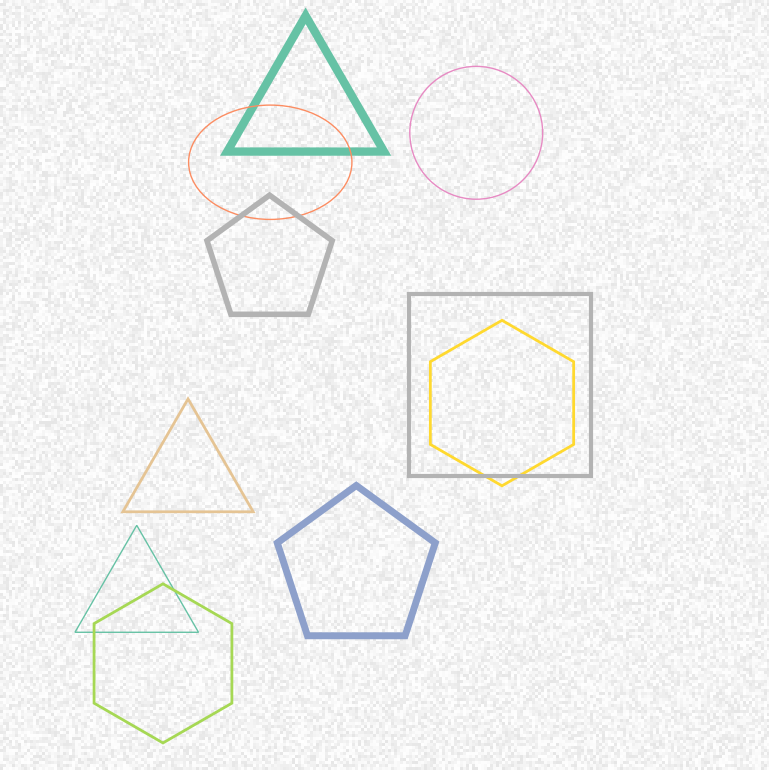[{"shape": "triangle", "thickness": 3, "radius": 0.59, "center": [0.397, 0.862]}, {"shape": "triangle", "thickness": 0.5, "radius": 0.46, "center": [0.178, 0.225]}, {"shape": "oval", "thickness": 0.5, "radius": 0.53, "center": [0.351, 0.789]}, {"shape": "pentagon", "thickness": 2.5, "radius": 0.54, "center": [0.463, 0.262]}, {"shape": "circle", "thickness": 0.5, "radius": 0.43, "center": [0.618, 0.828]}, {"shape": "hexagon", "thickness": 1, "radius": 0.52, "center": [0.212, 0.138]}, {"shape": "hexagon", "thickness": 1, "radius": 0.54, "center": [0.652, 0.477]}, {"shape": "triangle", "thickness": 1, "radius": 0.49, "center": [0.244, 0.384]}, {"shape": "square", "thickness": 1.5, "radius": 0.59, "center": [0.65, 0.5]}, {"shape": "pentagon", "thickness": 2, "radius": 0.43, "center": [0.35, 0.661]}]